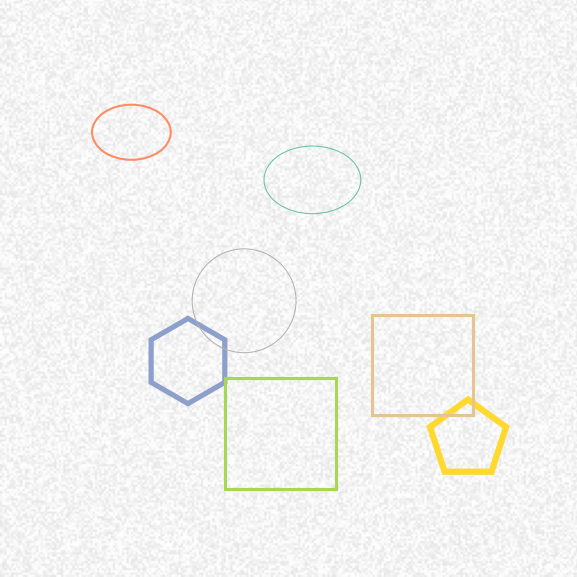[{"shape": "oval", "thickness": 0.5, "radius": 0.42, "center": [0.541, 0.688]}, {"shape": "oval", "thickness": 1, "radius": 0.34, "center": [0.228, 0.77]}, {"shape": "hexagon", "thickness": 2.5, "radius": 0.37, "center": [0.325, 0.374]}, {"shape": "square", "thickness": 1.5, "radius": 0.48, "center": [0.486, 0.249]}, {"shape": "pentagon", "thickness": 3, "radius": 0.35, "center": [0.81, 0.238]}, {"shape": "square", "thickness": 1.5, "radius": 0.44, "center": [0.732, 0.367]}, {"shape": "circle", "thickness": 0.5, "radius": 0.45, "center": [0.423, 0.478]}]